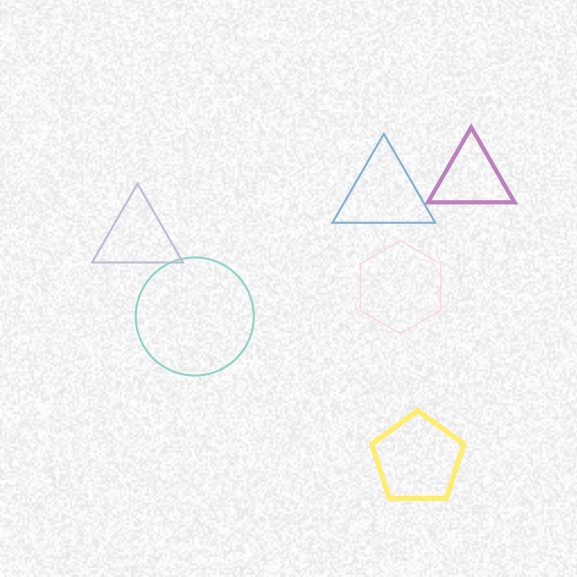[{"shape": "circle", "thickness": 1, "radius": 0.51, "center": [0.337, 0.451]}, {"shape": "triangle", "thickness": 1, "radius": 0.45, "center": [0.238, 0.59]}, {"shape": "triangle", "thickness": 1, "radius": 0.51, "center": [0.665, 0.665]}, {"shape": "hexagon", "thickness": 0.5, "radius": 0.4, "center": [0.694, 0.502]}, {"shape": "triangle", "thickness": 2, "radius": 0.43, "center": [0.816, 0.692]}, {"shape": "pentagon", "thickness": 2.5, "radius": 0.42, "center": [0.724, 0.204]}]